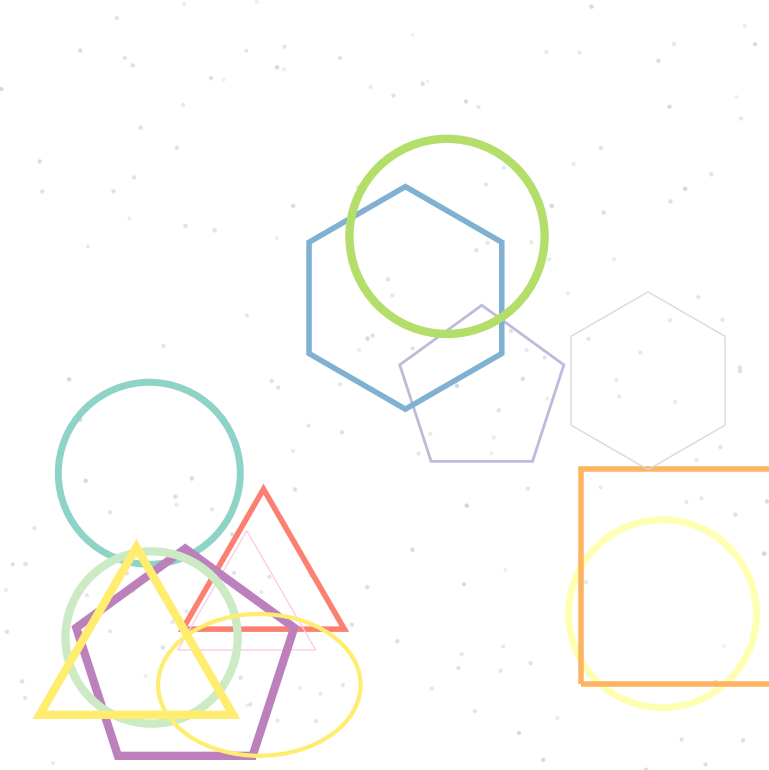[{"shape": "circle", "thickness": 2.5, "radius": 0.59, "center": [0.194, 0.385]}, {"shape": "circle", "thickness": 2.5, "radius": 0.61, "center": [0.86, 0.203]}, {"shape": "pentagon", "thickness": 1, "radius": 0.56, "center": [0.626, 0.492]}, {"shape": "triangle", "thickness": 2, "radius": 0.61, "center": [0.342, 0.244]}, {"shape": "hexagon", "thickness": 2, "radius": 0.72, "center": [0.526, 0.613]}, {"shape": "square", "thickness": 2, "radius": 0.7, "center": [0.894, 0.252]}, {"shape": "circle", "thickness": 3, "radius": 0.63, "center": [0.581, 0.693]}, {"shape": "triangle", "thickness": 0.5, "radius": 0.52, "center": [0.32, 0.207]}, {"shape": "hexagon", "thickness": 0.5, "radius": 0.58, "center": [0.842, 0.506]}, {"shape": "pentagon", "thickness": 3, "radius": 0.74, "center": [0.241, 0.139]}, {"shape": "circle", "thickness": 3, "radius": 0.56, "center": [0.197, 0.172]}, {"shape": "triangle", "thickness": 3, "radius": 0.72, "center": [0.177, 0.144]}, {"shape": "oval", "thickness": 1.5, "radius": 0.66, "center": [0.337, 0.111]}]